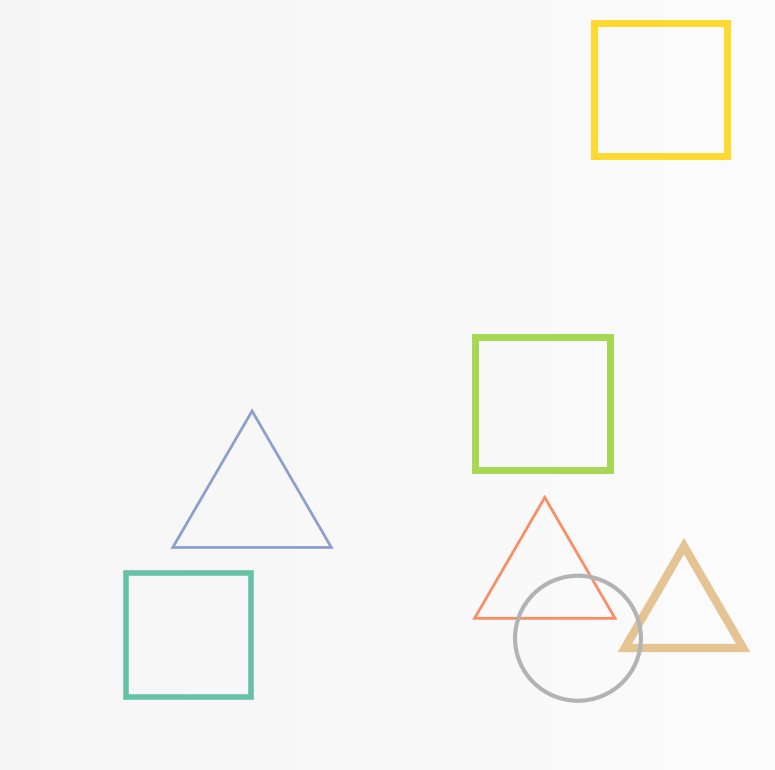[{"shape": "square", "thickness": 2, "radius": 0.4, "center": [0.243, 0.175]}, {"shape": "triangle", "thickness": 1, "radius": 0.52, "center": [0.703, 0.249]}, {"shape": "triangle", "thickness": 1, "radius": 0.59, "center": [0.325, 0.348]}, {"shape": "square", "thickness": 2.5, "radius": 0.43, "center": [0.7, 0.476]}, {"shape": "square", "thickness": 2.5, "radius": 0.43, "center": [0.852, 0.884]}, {"shape": "triangle", "thickness": 3, "radius": 0.44, "center": [0.883, 0.203]}, {"shape": "circle", "thickness": 1.5, "radius": 0.41, "center": [0.746, 0.171]}]